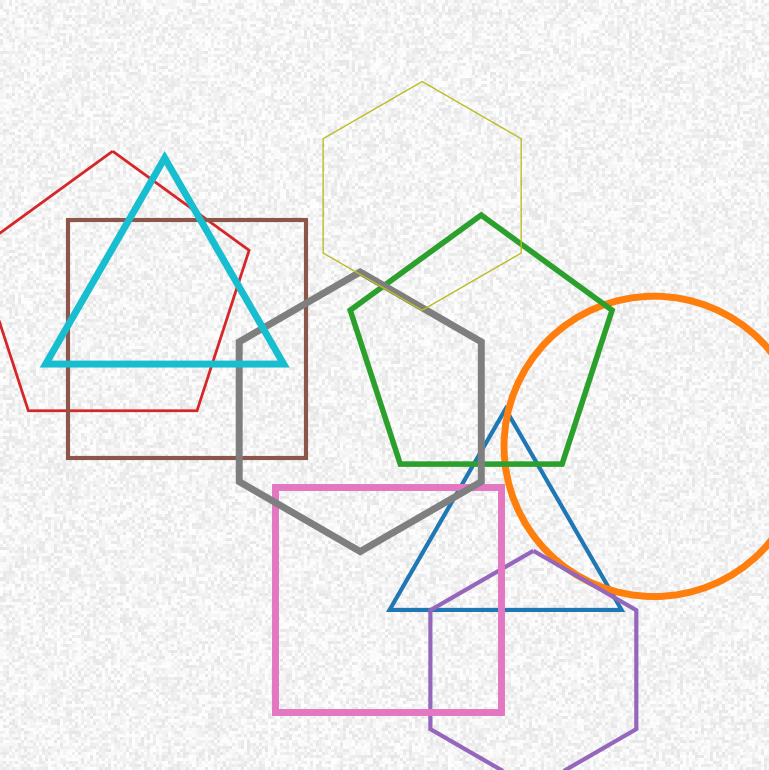[{"shape": "triangle", "thickness": 1.5, "radius": 0.87, "center": [0.657, 0.295]}, {"shape": "circle", "thickness": 2.5, "radius": 0.97, "center": [0.85, 0.42]}, {"shape": "pentagon", "thickness": 2, "radius": 0.89, "center": [0.625, 0.542]}, {"shape": "pentagon", "thickness": 1, "radius": 0.93, "center": [0.146, 0.617]}, {"shape": "hexagon", "thickness": 1.5, "radius": 0.77, "center": [0.693, 0.13]}, {"shape": "square", "thickness": 1.5, "radius": 0.77, "center": [0.243, 0.56]}, {"shape": "square", "thickness": 2.5, "radius": 0.73, "center": [0.504, 0.221]}, {"shape": "hexagon", "thickness": 2.5, "radius": 0.91, "center": [0.468, 0.465]}, {"shape": "hexagon", "thickness": 0.5, "radius": 0.74, "center": [0.548, 0.746]}, {"shape": "triangle", "thickness": 2.5, "radius": 0.89, "center": [0.214, 0.616]}]